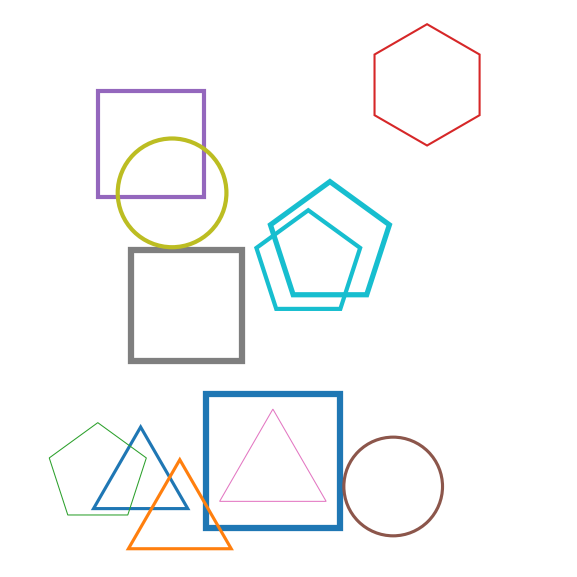[{"shape": "triangle", "thickness": 1.5, "radius": 0.47, "center": [0.244, 0.166]}, {"shape": "square", "thickness": 3, "radius": 0.58, "center": [0.473, 0.201]}, {"shape": "triangle", "thickness": 1.5, "radius": 0.51, "center": [0.311, 0.1]}, {"shape": "pentagon", "thickness": 0.5, "radius": 0.44, "center": [0.169, 0.179]}, {"shape": "hexagon", "thickness": 1, "radius": 0.53, "center": [0.739, 0.852]}, {"shape": "square", "thickness": 2, "radius": 0.46, "center": [0.262, 0.75]}, {"shape": "circle", "thickness": 1.5, "radius": 0.43, "center": [0.681, 0.157]}, {"shape": "triangle", "thickness": 0.5, "radius": 0.53, "center": [0.473, 0.184]}, {"shape": "square", "thickness": 3, "radius": 0.48, "center": [0.323, 0.47]}, {"shape": "circle", "thickness": 2, "radius": 0.47, "center": [0.298, 0.665]}, {"shape": "pentagon", "thickness": 2.5, "radius": 0.54, "center": [0.571, 0.576]}, {"shape": "pentagon", "thickness": 2, "radius": 0.47, "center": [0.534, 0.541]}]